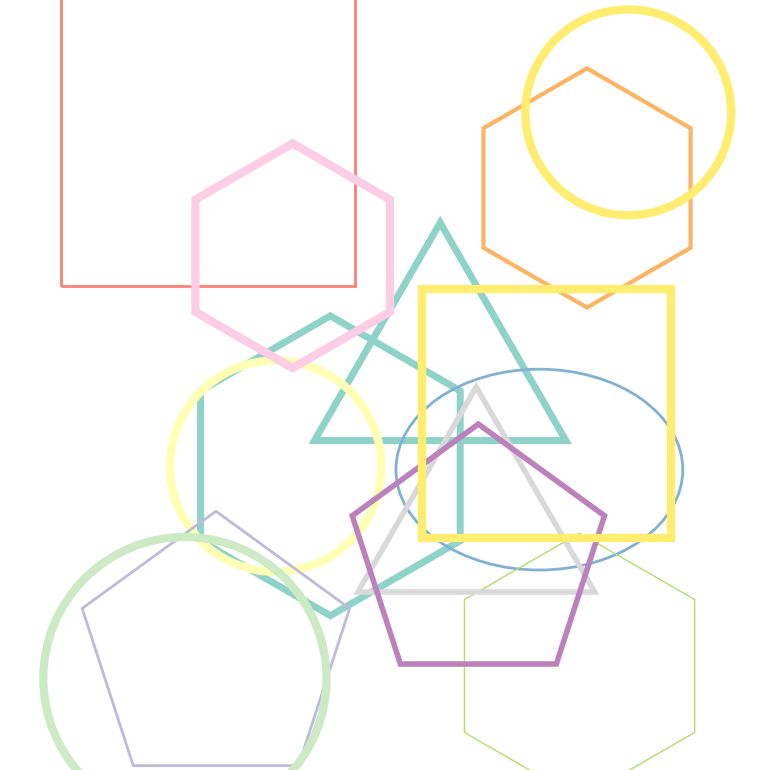[{"shape": "hexagon", "thickness": 2.5, "radius": 0.97, "center": [0.429, 0.395]}, {"shape": "triangle", "thickness": 2.5, "radius": 0.94, "center": [0.572, 0.522]}, {"shape": "circle", "thickness": 3, "radius": 0.69, "center": [0.358, 0.395]}, {"shape": "pentagon", "thickness": 1, "radius": 0.91, "center": [0.28, 0.153]}, {"shape": "square", "thickness": 1, "radius": 0.95, "center": [0.27, 0.82]}, {"shape": "oval", "thickness": 1, "radius": 0.93, "center": [0.7, 0.39]}, {"shape": "hexagon", "thickness": 1.5, "radius": 0.78, "center": [0.762, 0.756]}, {"shape": "hexagon", "thickness": 0.5, "radius": 0.86, "center": [0.753, 0.135]}, {"shape": "hexagon", "thickness": 3, "radius": 0.73, "center": [0.38, 0.668]}, {"shape": "triangle", "thickness": 2, "radius": 0.89, "center": [0.618, 0.32]}, {"shape": "pentagon", "thickness": 2, "radius": 0.86, "center": [0.621, 0.277]}, {"shape": "circle", "thickness": 3, "radius": 0.92, "center": [0.24, 0.119]}, {"shape": "square", "thickness": 3, "radius": 0.81, "center": [0.71, 0.463]}, {"shape": "circle", "thickness": 3, "radius": 0.67, "center": [0.816, 0.854]}]